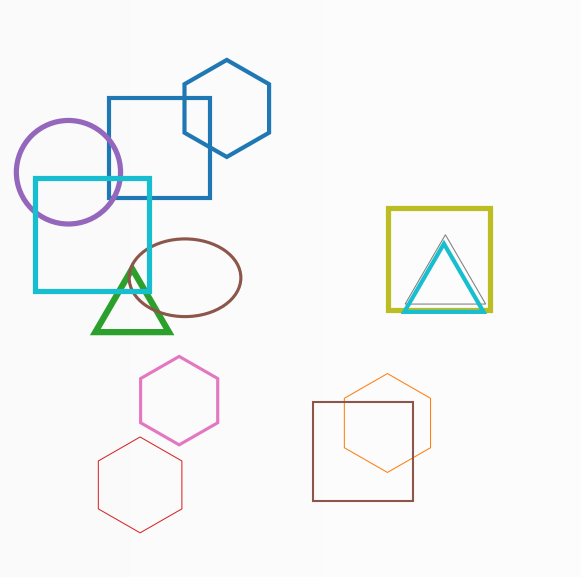[{"shape": "square", "thickness": 2, "radius": 0.44, "center": [0.275, 0.743]}, {"shape": "hexagon", "thickness": 2, "radius": 0.42, "center": [0.39, 0.811]}, {"shape": "hexagon", "thickness": 0.5, "radius": 0.43, "center": [0.667, 0.267]}, {"shape": "triangle", "thickness": 3, "radius": 0.37, "center": [0.227, 0.461]}, {"shape": "hexagon", "thickness": 0.5, "radius": 0.41, "center": [0.241, 0.159]}, {"shape": "circle", "thickness": 2.5, "radius": 0.45, "center": [0.118, 0.701]}, {"shape": "square", "thickness": 1, "radius": 0.43, "center": [0.624, 0.218]}, {"shape": "oval", "thickness": 1.5, "radius": 0.48, "center": [0.318, 0.518]}, {"shape": "hexagon", "thickness": 1.5, "radius": 0.38, "center": [0.308, 0.305]}, {"shape": "triangle", "thickness": 0.5, "radius": 0.4, "center": [0.766, 0.513]}, {"shape": "square", "thickness": 2.5, "radius": 0.44, "center": [0.756, 0.551]}, {"shape": "triangle", "thickness": 2, "radius": 0.39, "center": [0.764, 0.498]}, {"shape": "square", "thickness": 2.5, "radius": 0.49, "center": [0.159, 0.593]}]